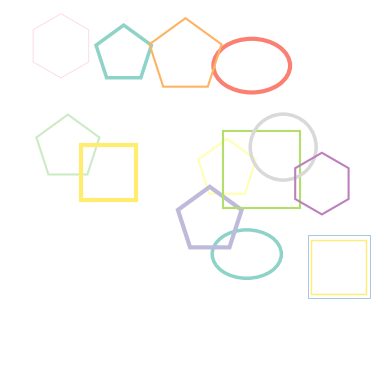[{"shape": "pentagon", "thickness": 2.5, "radius": 0.38, "center": [0.321, 0.859]}, {"shape": "oval", "thickness": 2.5, "radius": 0.45, "center": [0.641, 0.34]}, {"shape": "pentagon", "thickness": 1.5, "radius": 0.39, "center": [0.59, 0.561]}, {"shape": "pentagon", "thickness": 3, "radius": 0.44, "center": [0.545, 0.428]}, {"shape": "oval", "thickness": 3, "radius": 0.5, "center": [0.654, 0.83]}, {"shape": "square", "thickness": 0.5, "radius": 0.41, "center": [0.88, 0.308]}, {"shape": "pentagon", "thickness": 1.5, "radius": 0.49, "center": [0.482, 0.854]}, {"shape": "square", "thickness": 1.5, "radius": 0.5, "center": [0.679, 0.56]}, {"shape": "hexagon", "thickness": 0.5, "radius": 0.42, "center": [0.158, 0.881]}, {"shape": "circle", "thickness": 2.5, "radius": 0.43, "center": [0.736, 0.618]}, {"shape": "hexagon", "thickness": 1.5, "radius": 0.4, "center": [0.836, 0.523]}, {"shape": "pentagon", "thickness": 1.5, "radius": 0.43, "center": [0.176, 0.616]}, {"shape": "square", "thickness": 1, "radius": 0.36, "center": [0.88, 0.307]}, {"shape": "square", "thickness": 3, "radius": 0.36, "center": [0.282, 0.551]}]